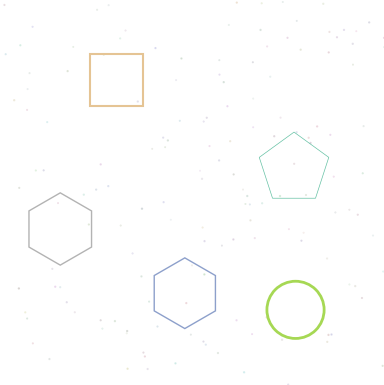[{"shape": "pentagon", "thickness": 0.5, "radius": 0.47, "center": [0.764, 0.562]}, {"shape": "hexagon", "thickness": 1, "radius": 0.46, "center": [0.48, 0.238]}, {"shape": "circle", "thickness": 2, "radius": 0.37, "center": [0.768, 0.195]}, {"shape": "square", "thickness": 1.5, "radius": 0.34, "center": [0.302, 0.792]}, {"shape": "hexagon", "thickness": 1, "radius": 0.47, "center": [0.157, 0.405]}]